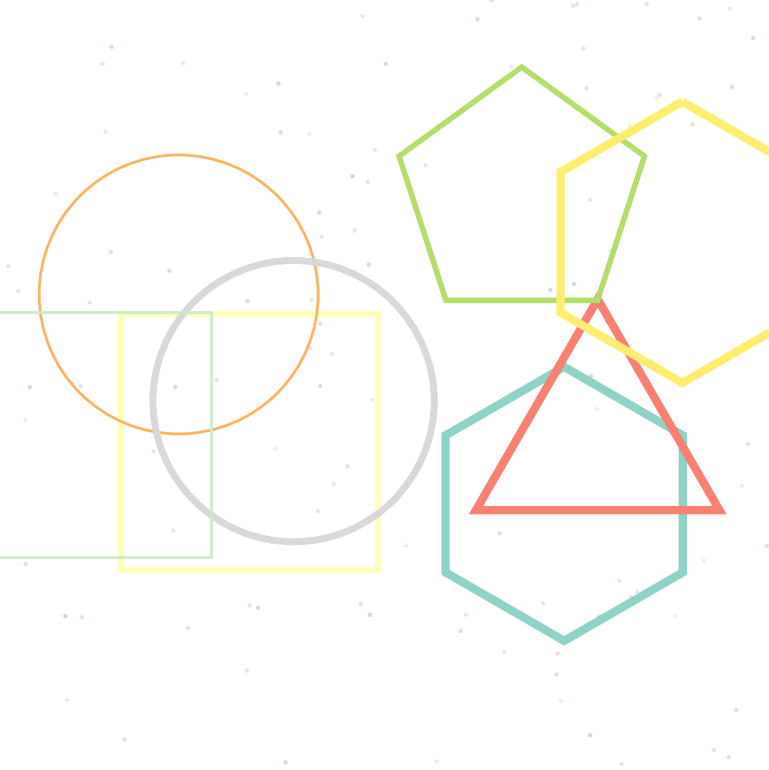[{"shape": "hexagon", "thickness": 3, "radius": 0.89, "center": [0.733, 0.346]}, {"shape": "square", "thickness": 2, "radius": 0.83, "center": [0.324, 0.426]}, {"shape": "triangle", "thickness": 3, "radius": 0.91, "center": [0.776, 0.429]}, {"shape": "circle", "thickness": 1, "radius": 0.91, "center": [0.232, 0.618]}, {"shape": "pentagon", "thickness": 2, "radius": 0.84, "center": [0.678, 0.745]}, {"shape": "circle", "thickness": 2.5, "radius": 0.91, "center": [0.381, 0.479]}, {"shape": "square", "thickness": 1, "radius": 0.8, "center": [0.115, 0.436]}, {"shape": "hexagon", "thickness": 3, "radius": 0.91, "center": [0.886, 0.685]}]